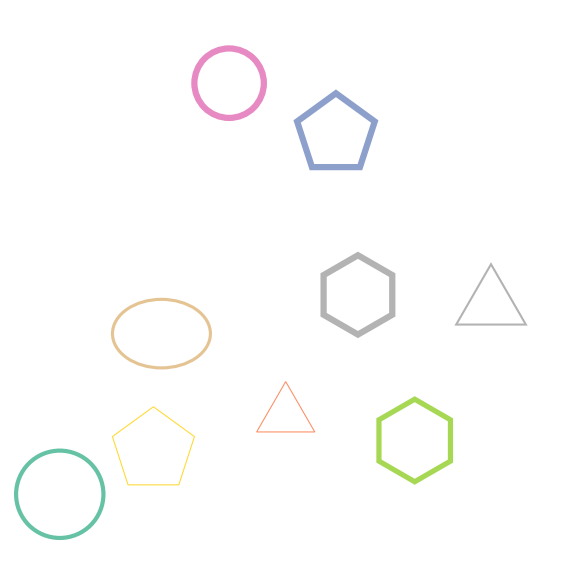[{"shape": "circle", "thickness": 2, "radius": 0.38, "center": [0.103, 0.143]}, {"shape": "triangle", "thickness": 0.5, "radius": 0.29, "center": [0.495, 0.28]}, {"shape": "pentagon", "thickness": 3, "radius": 0.35, "center": [0.582, 0.767]}, {"shape": "circle", "thickness": 3, "radius": 0.3, "center": [0.397, 0.855]}, {"shape": "hexagon", "thickness": 2.5, "radius": 0.36, "center": [0.718, 0.236]}, {"shape": "pentagon", "thickness": 0.5, "radius": 0.37, "center": [0.266, 0.22]}, {"shape": "oval", "thickness": 1.5, "radius": 0.42, "center": [0.28, 0.421]}, {"shape": "triangle", "thickness": 1, "radius": 0.35, "center": [0.85, 0.472]}, {"shape": "hexagon", "thickness": 3, "radius": 0.34, "center": [0.62, 0.488]}]